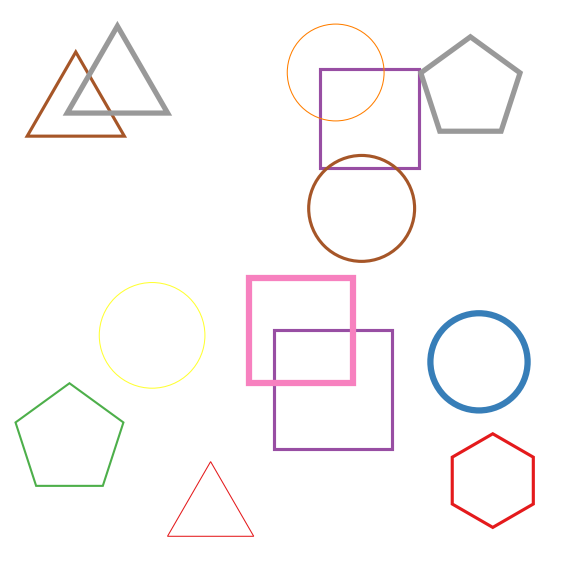[{"shape": "triangle", "thickness": 0.5, "radius": 0.43, "center": [0.365, 0.114]}, {"shape": "hexagon", "thickness": 1.5, "radius": 0.41, "center": [0.853, 0.167]}, {"shape": "circle", "thickness": 3, "radius": 0.42, "center": [0.829, 0.373]}, {"shape": "pentagon", "thickness": 1, "radius": 0.49, "center": [0.12, 0.237]}, {"shape": "square", "thickness": 1.5, "radius": 0.43, "center": [0.64, 0.794]}, {"shape": "square", "thickness": 1.5, "radius": 0.51, "center": [0.577, 0.324]}, {"shape": "circle", "thickness": 0.5, "radius": 0.42, "center": [0.581, 0.874]}, {"shape": "circle", "thickness": 0.5, "radius": 0.46, "center": [0.263, 0.418]}, {"shape": "circle", "thickness": 1.5, "radius": 0.46, "center": [0.626, 0.638]}, {"shape": "triangle", "thickness": 1.5, "radius": 0.49, "center": [0.131, 0.812]}, {"shape": "square", "thickness": 3, "radius": 0.45, "center": [0.521, 0.427]}, {"shape": "triangle", "thickness": 2.5, "radius": 0.5, "center": [0.203, 0.854]}, {"shape": "pentagon", "thickness": 2.5, "radius": 0.45, "center": [0.815, 0.845]}]